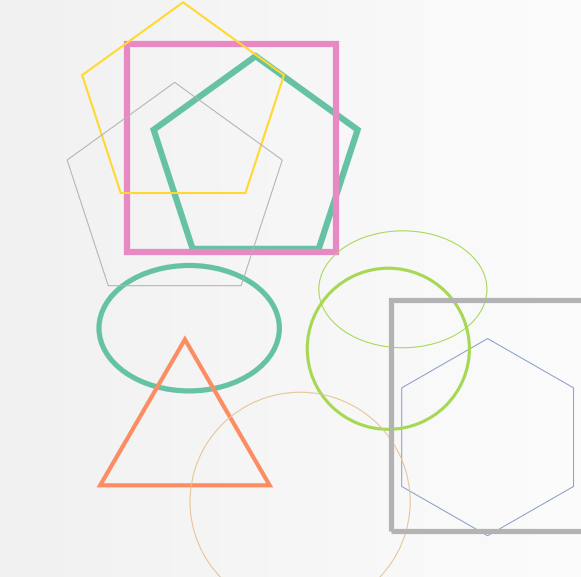[{"shape": "oval", "thickness": 2.5, "radius": 0.78, "center": [0.325, 0.431]}, {"shape": "pentagon", "thickness": 3, "radius": 0.92, "center": [0.44, 0.717]}, {"shape": "triangle", "thickness": 2, "radius": 0.84, "center": [0.318, 0.243]}, {"shape": "hexagon", "thickness": 0.5, "radius": 0.85, "center": [0.839, 0.242]}, {"shape": "square", "thickness": 3, "radius": 0.9, "center": [0.398, 0.742]}, {"shape": "circle", "thickness": 1.5, "radius": 0.7, "center": [0.668, 0.395]}, {"shape": "oval", "thickness": 0.5, "radius": 0.72, "center": [0.693, 0.498]}, {"shape": "pentagon", "thickness": 1, "radius": 0.91, "center": [0.315, 0.813]}, {"shape": "circle", "thickness": 0.5, "radius": 0.95, "center": [0.516, 0.131]}, {"shape": "pentagon", "thickness": 0.5, "radius": 0.97, "center": [0.301, 0.662]}, {"shape": "square", "thickness": 2.5, "radius": 1.0, "center": [0.873, 0.28]}]